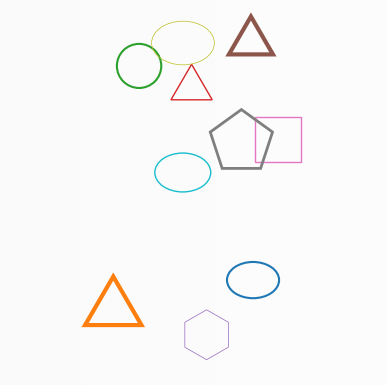[{"shape": "oval", "thickness": 1.5, "radius": 0.34, "center": [0.653, 0.273]}, {"shape": "triangle", "thickness": 3, "radius": 0.42, "center": [0.292, 0.198]}, {"shape": "circle", "thickness": 1.5, "radius": 0.29, "center": [0.359, 0.829]}, {"shape": "triangle", "thickness": 1, "radius": 0.31, "center": [0.494, 0.771]}, {"shape": "hexagon", "thickness": 0.5, "radius": 0.32, "center": [0.533, 0.131]}, {"shape": "triangle", "thickness": 3, "radius": 0.33, "center": [0.648, 0.891]}, {"shape": "square", "thickness": 1, "radius": 0.29, "center": [0.718, 0.638]}, {"shape": "pentagon", "thickness": 2, "radius": 0.42, "center": [0.623, 0.631]}, {"shape": "oval", "thickness": 0.5, "radius": 0.4, "center": [0.472, 0.888]}, {"shape": "oval", "thickness": 1, "radius": 0.36, "center": [0.472, 0.552]}]